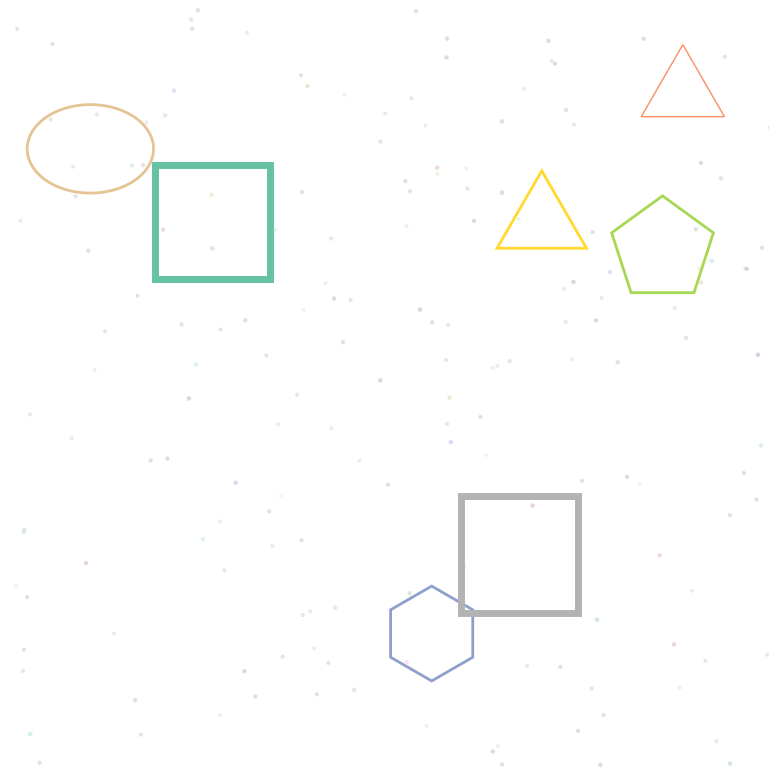[{"shape": "square", "thickness": 2.5, "radius": 0.37, "center": [0.276, 0.712]}, {"shape": "triangle", "thickness": 0.5, "radius": 0.31, "center": [0.887, 0.88]}, {"shape": "hexagon", "thickness": 1, "radius": 0.31, "center": [0.561, 0.177]}, {"shape": "pentagon", "thickness": 1, "radius": 0.35, "center": [0.86, 0.676]}, {"shape": "triangle", "thickness": 1, "radius": 0.34, "center": [0.704, 0.711]}, {"shape": "oval", "thickness": 1, "radius": 0.41, "center": [0.117, 0.807]}, {"shape": "square", "thickness": 2.5, "radius": 0.38, "center": [0.674, 0.28]}]